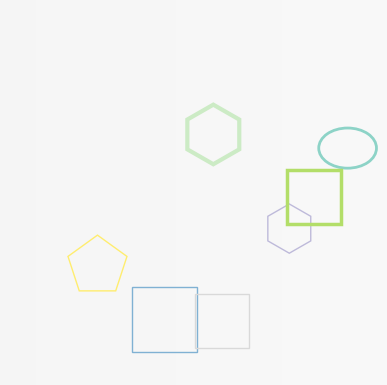[{"shape": "oval", "thickness": 2, "radius": 0.37, "center": [0.897, 0.615]}, {"shape": "hexagon", "thickness": 1, "radius": 0.32, "center": [0.747, 0.406]}, {"shape": "square", "thickness": 1, "radius": 0.42, "center": [0.424, 0.17]}, {"shape": "square", "thickness": 2.5, "radius": 0.35, "center": [0.81, 0.487]}, {"shape": "square", "thickness": 1, "radius": 0.35, "center": [0.572, 0.167]}, {"shape": "hexagon", "thickness": 3, "radius": 0.39, "center": [0.55, 0.651]}, {"shape": "pentagon", "thickness": 1, "radius": 0.4, "center": [0.252, 0.309]}]